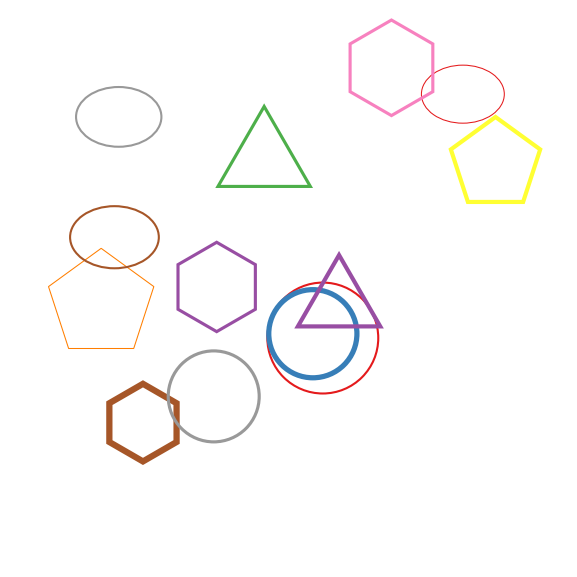[{"shape": "circle", "thickness": 1, "radius": 0.48, "center": [0.559, 0.414]}, {"shape": "oval", "thickness": 0.5, "radius": 0.36, "center": [0.801, 0.836]}, {"shape": "circle", "thickness": 2.5, "radius": 0.38, "center": [0.542, 0.421]}, {"shape": "triangle", "thickness": 1.5, "radius": 0.46, "center": [0.457, 0.722]}, {"shape": "triangle", "thickness": 2, "radius": 0.41, "center": [0.587, 0.475]}, {"shape": "hexagon", "thickness": 1.5, "radius": 0.39, "center": [0.375, 0.502]}, {"shape": "pentagon", "thickness": 0.5, "radius": 0.48, "center": [0.175, 0.473]}, {"shape": "pentagon", "thickness": 2, "radius": 0.41, "center": [0.858, 0.715]}, {"shape": "hexagon", "thickness": 3, "radius": 0.34, "center": [0.248, 0.267]}, {"shape": "oval", "thickness": 1, "radius": 0.38, "center": [0.198, 0.588]}, {"shape": "hexagon", "thickness": 1.5, "radius": 0.41, "center": [0.678, 0.882]}, {"shape": "circle", "thickness": 1.5, "radius": 0.39, "center": [0.37, 0.313]}, {"shape": "oval", "thickness": 1, "radius": 0.37, "center": [0.206, 0.797]}]